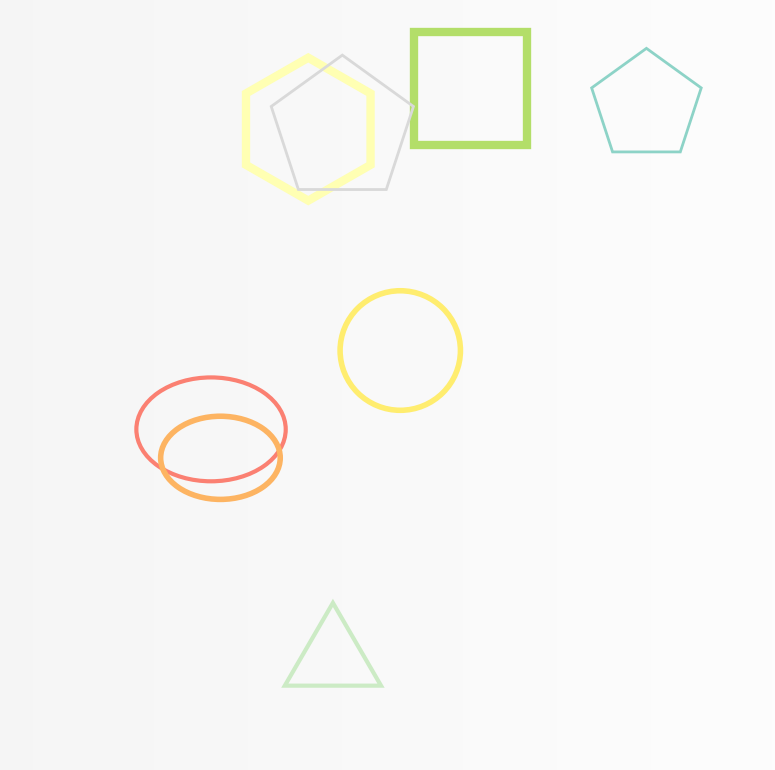[{"shape": "pentagon", "thickness": 1, "radius": 0.37, "center": [0.834, 0.863]}, {"shape": "hexagon", "thickness": 3, "radius": 0.46, "center": [0.398, 0.832]}, {"shape": "oval", "thickness": 1.5, "radius": 0.48, "center": [0.272, 0.442]}, {"shape": "oval", "thickness": 2, "radius": 0.39, "center": [0.284, 0.405]}, {"shape": "square", "thickness": 3, "radius": 0.37, "center": [0.607, 0.885]}, {"shape": "pentagon", "thickness": 1, "radius": 0.48, "center": [0.442, 0.832]}, {"shape": "triangle", "thickness": 1.5, "radius": 0.36, "center": [0.43, 0.145]}, {"shape": "circle", "thickness": 2, "radius": 0.39, "center": [0.516, 0.545]}]